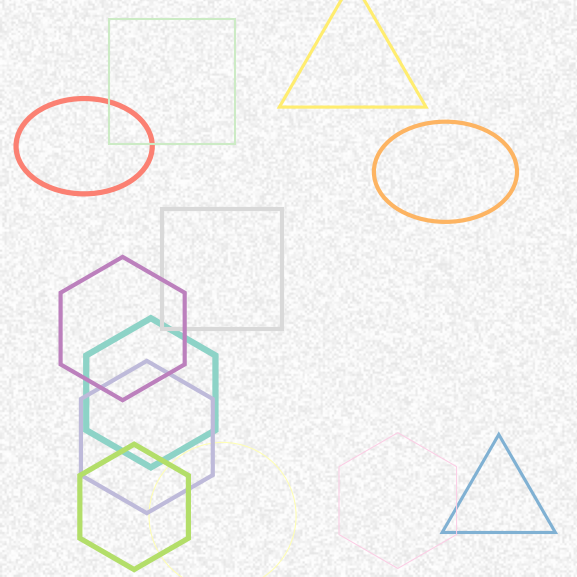[{"shape": "hexagon", "thickness": 3, "radius": 0.65, "center": [0.261, 0.319]}, {"shape": "circle", "thickness": 0.5, "radius": 0.64, "center": [0.385, 0.106]}, {"shape": "hexagon", "thickness": 2, "radius": 0.66, "center": [0.254, 0.242]}, {"shape": "oval", "thickness": 2.5, "radius": 0.59, "center": [0.146, 0.746]}, {"shape": "triangle", "thickness": 1.5, "radius": 0.57, "center": [0.864, 0.134]}, {"shape": "oval", "thickness": 2, "radius": 0.62, "center": [0.771, 0.702]}, {"shape": "hexagon", "thickness": 2.5, "radius": 0.54, "center": [0.232, 0.121]}, {"shape": "hexagon", "thickness": 0.5, "radius": 0.59, "center": [0.689, 0.132]}, {"shape": "square", "thickness": 2, "radius": 0.52, "center": [0.384, 0.533]}, {"shape": "hexagon", "thickness": 2, "radius": 0.62, "center": [0.212, 0.43]}, {"shape": "square", "thickness": 1, "radius": 0.54, "center": [0.298, 0.858]}, {"shape": "triangle", "thickness": 1.5, "radius": 0.73, "center": [0.611, 0.887]}]